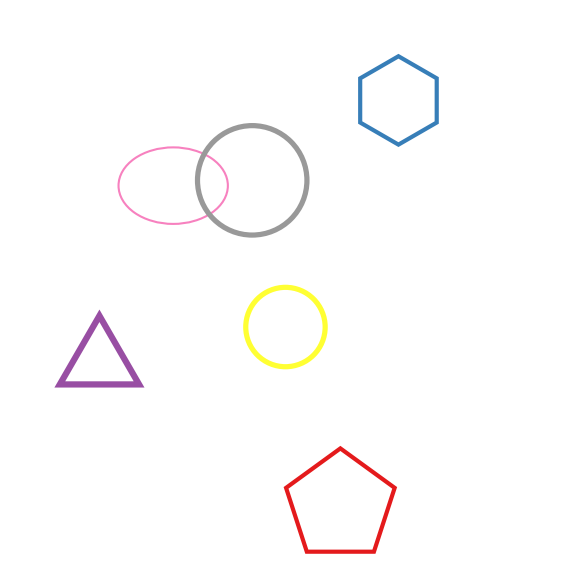[{"shape": "pentagon", "thickness": 2, "radius": 0.49, "center": [0.589, 0.124]}, {"shape": "hexagon", "thickness": 2, "radius": 0.38, "center": [0.69, 0.825]}, {"shape": "triangle", "thickness": 3, "radius": 0.4, "center": [0.172, 0.373]}, {"shape": "circle", "thickness": 2.5, "radius": 0.34, "center": [0.494, 0.433]}, {"shape": "oval", "thickness": 1, "radius": 0.47, "center": [0.3, 0.678]}, {"shape": "circle", "thickness": 2.5, "radius": 0.47, "center": [0.437, 0.687]}]